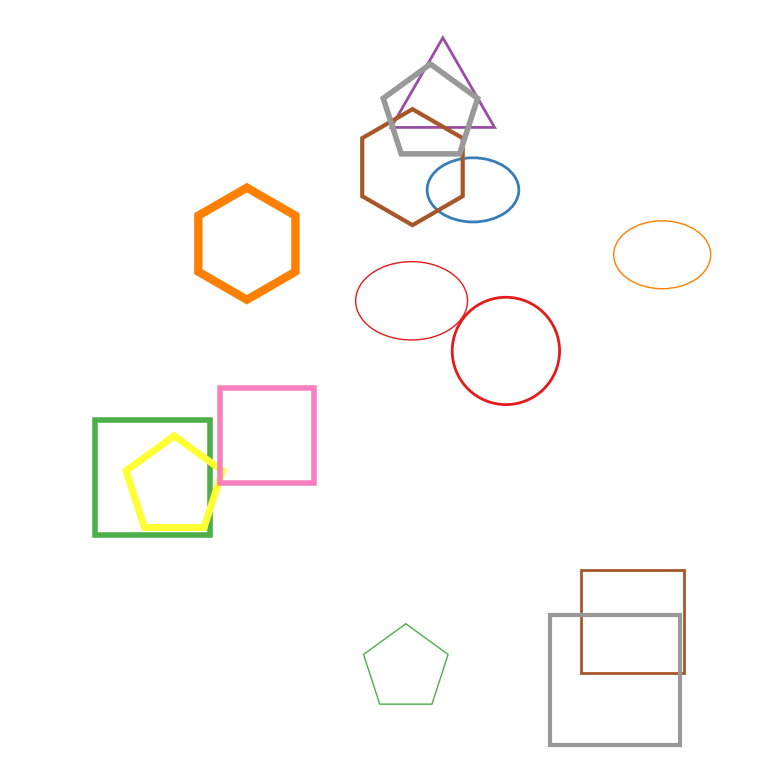[{"shape": "circle", "thickness": 1, "radius": 0.35, "center": [0.657, 0.544]}, {"shape": "oval", "thickness": 0.5, "radius": 0.36, "center": [0.535, 0.609]}, {"shape": "oval", "thickness": 1, "radius": 0.3, "center": [0.614, 0.753]}, {"shape": "square", "thickness": 2, "radius": 0.37, "center": [0.198, 0.38]}, {"shape": "pentagon", "thickness": 0.5, "radius": 0.29, "center": [0.527, 0.132]}, {"shape": "triangle", "thickness": 1, "radius": 0.39, "center": [0.575, 0.873]}, {"shape": "oval", "thickness": 0.5, "radius": 0.31, "center": [0.86, 0.669]}, {"shape": "hexagon", "thickness": 3, "radius": 0.36, "center": [0.321, 0.684]}, {"shape": "pentagon", "thickness": 2.5, "radius": 0.33, "center": [0.226, 0.368]}, {"shape": "square", "thickness": 1, "radius": 0.33, "center": [0.821, 0.193]}, {"shape": "hexagon", "thickness": 1.5, "radius": 0.38, "center": [0.536, 0.783]}, {"shape": "square", "thickness": 2, "radius": 0.31, "center": [0.347, 0.434]}, {"shape": "square", "thickness": 1.5, "radius": 0.42, "center": [0.799, 0.117]}, {"shape": "pentagon", "thickness": 2, "radius": 0.32, "center": [0.559, 0.852]}]